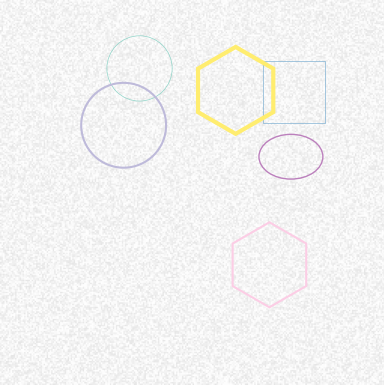[{"shape": "circle", "thickness": 0.5, "radius": 0.42, "center": [0.362, 0.822]}, {"shape": "circle", "thickness": 1.5, "radius": 0.55, "center": [0.321, 0.675]}, {"shape": "square", "thickness": 0.5, "radius": 0.4, "center": [0.764, 0.761]}, {"shape": "hexagon", "thickness": 1.5, "radius": 0.55, "center": [0.7, 0.312]}, {"shape": "oval", "thickness": 1, "radius": 0.42, "center": [0.756, 0.593]}, {"shape": "hexagon", "thickness": 3, "radius": 0.56, "center": [0.612, 0.765]}]